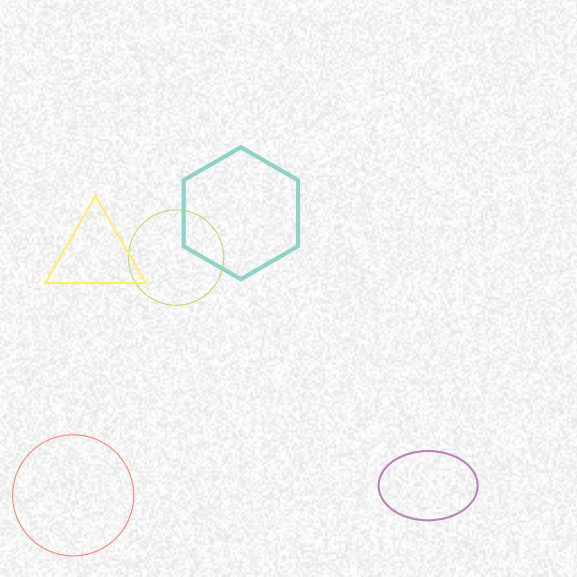[{"shape": "hexagon", "thickness": 2, "radius": 0.57, "center": [0.417, 0.63]}, {"shape": "circle", "thickness": 0.5, "radius": 0.52, "center": [0.127, 0.141]}, {"shape": "circle", "thickness": 0.5, "radius": 0.41, "center": [0.305, 0.553]}, {"shape": "oval", "thickness": 1, "radius": 0.43, "center": [0.741, 0.158]}, {"shape": "triangle", "thickness": 1, "radius": 0.5, "center": [0.165, 0.559]}]